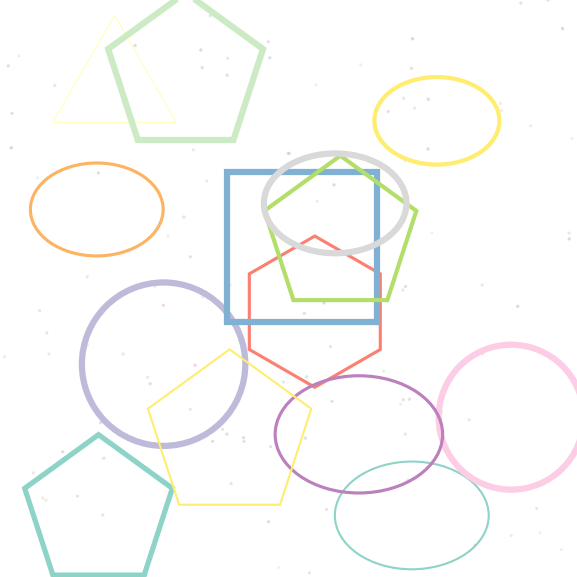[{"shape": "pentagon", "thickness": 2.5, "radius": 0.67, "center": [0.171, 0.112]}, {"shape": "oval", "thickness": 1, "radius": 0.67, "center": [0.713, 0.107]}, {"shape": "triangle", "thickness": 0.5, "radius": 0.62, "center": [0.198, 0.849]}, {"shape": "circle", "thickness": 3, "radius": 0.71, "center": [0.283, 0.369]}, {"shape": "hexagon", "thickness": 1.5, "radius": 0.65, "center": [0.545, 0.459]}, {"shape": "square", "thickness": 3, "radius": 0.65, "center": [0.523, 0.571]}, {"shape": "oval", "thickness": 1.5, "radius": 0.57, "center": [0.168, 0.636]}, {"shape": "pentagon", "thickness": 2, "radius": 0.69, "center": [0.589, 0.591]}, {"shape": "circle", "thickness": 3, "radius": 0.63, "center": [0.885, 0.277]}, {"shape": "oval", "thickness": 3, "radius": 0.62, "center": [0.58, 0.647]}, {"shape": "oval", "thickness": 1.5, "radius": 0.72, "center": [0.621, 0.247]}, {"shape": "pentagon", "thickness": 3, "radius": 0.7, "center": [0.321, 0.871]}, {"shape": "oval", "thickness": 2, "radius": 0.54, "center": [0.757, 0.79]}, {"shape": "pentagon", "thickness": 1, "radius": 0.74, "center": [0.398, 0.245]}]